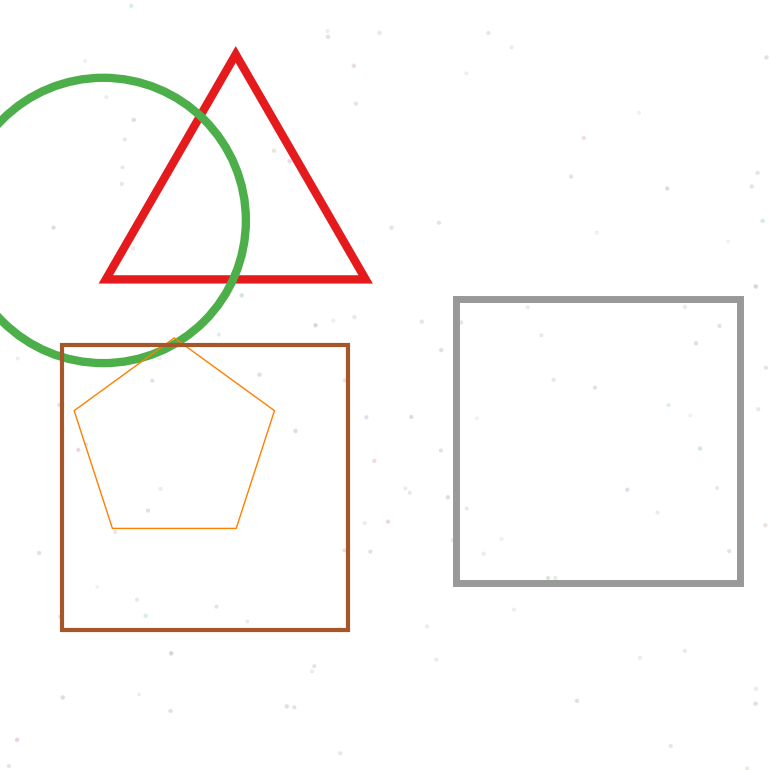[{"shape": "triangle", "thickness": 3, "radius": 0.97, "center": [0.306, 0.735]}, {"shape": "circle", "thickness": 3, "radius": 0.93, "center": [0.134, 0.714]}, {"shape": "pentagon", "thickness": 0.5, "radius": 0.68, "center": [0.226, 0.424]}, {"shape": "square", "thickness": 1.5, "radius": 0.93, "center": [0.266, 0.367]}, {"shape": "square", "thickness": 2.5, "radius": 0.92, "center": [0.776, 0.428]}]